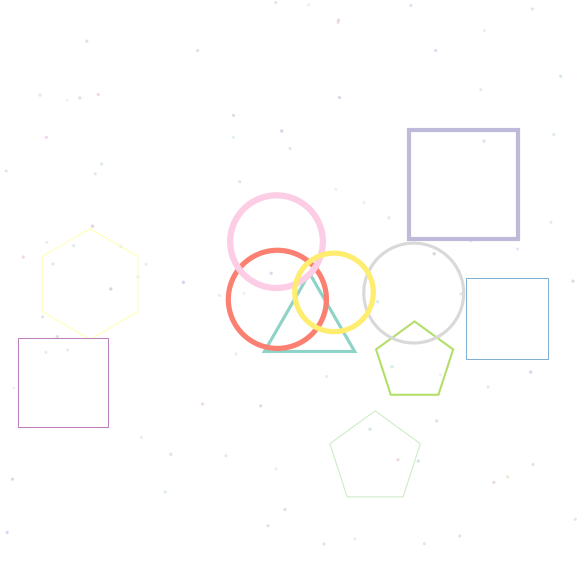[{"shape": "triangle", "thickness": 1.5, "radius": 0.45, "center": [0.536, 0.436]}, {"shape": "hexagon", "thickness": 0.5, "radius": 0.48, "center": [0.156, 0.507]}, {"shape": "square", "thickness": 2, "radius": 0.47, "center": [0.803, 0.68]}, {"shape": "circle", "thickness": 2.5, "radius": 0.42, "center": [0.48, 0.481]}, {"shape": "square", "thickness": 0.5, "radius": 0.35, "center": [0.878, 0.448]}, {"shape": "pentagon", "thickness": 1, "radius": 0.35, "center": [0.718, 0.372]}, {"shape": "circle", "thickness": 3, "radius": 0.4, "center": [0.479, 0.581]}, {"shape": "circle", "thickness": 1.5, "radius": 0.43, "center": [0.716, 0.492]}, {"shape": "square", "thickness": 0.5, "radius": 0.39, "center": [0.108, 0.337]}, {"shape": "pentagon", "thickness": 0.5, "radius": 0.41, "center": [0.65, 0.205]}, {"shape": "circle", "thickness": 2.5, "radius": 0.34, "center": [0.578, 0.493]}]